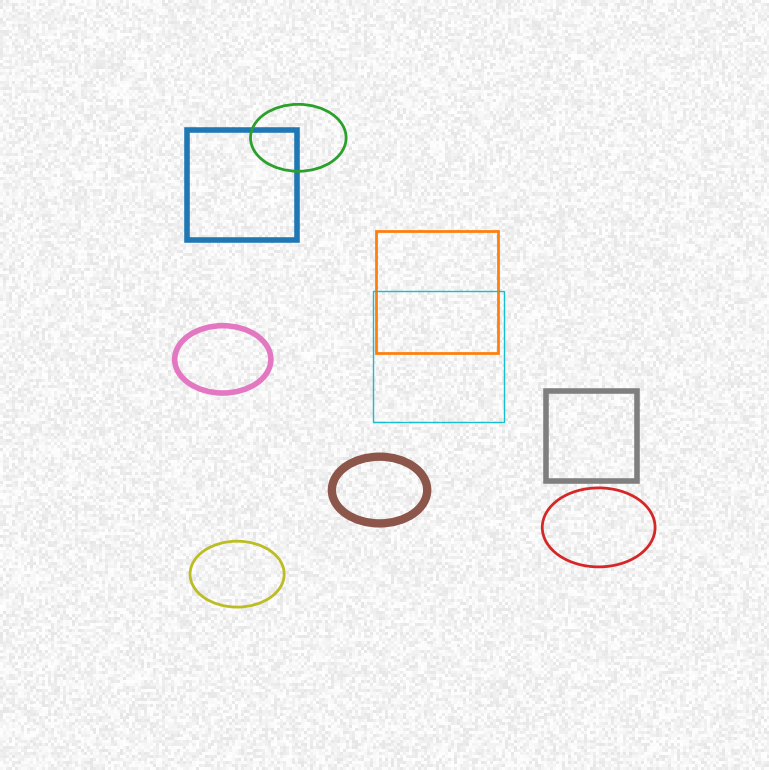[{"shape": "square", "thickness": 2, "radius": 0.36, "center": [0.314, 0.76]}, {"shape": "square", "thickness": 1, "radius": 0.4, "center": [0.568, 0.621]}, {"shape": "oval", "thickness": 1, "radius": 0.31, "center": [0.387, 0.821]}, {"shape": "oval", "thickness": 1, "radius": 0.37, "center": [0.778, 0.315]}, {"shape": "oval", "thickness": 3, "radius": 0.31, "center": [0.493, 0.364]}, {"shape": "oval", "thickness": 2, "radius": 0.31, "center": [0.289, 0.533]}, {"shape": "square", "thickness": 2, "radius": 0.29, "center": [0.768, 0.434]}, {"shape": "oval", "thickness": 1, "radius": 0.31, "center": [0.308, 0.254]}, {"shape": "square", "thickness": 0.5, "radius": 0.42, "center": [0.569, 0.537]}]